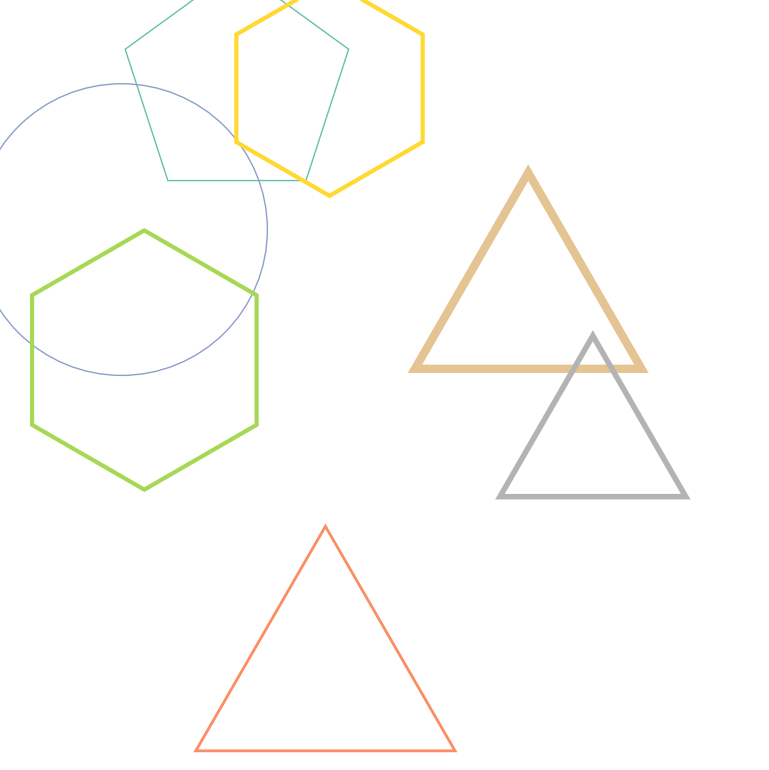[{"shape": "pentagon", "thickness": 0.5, "radius": 0.76, "center": [0.308, 0.889]}, {"shape": "triangle", "thickness": 1, "radius": 0.97, "center": [0.423, 0.122]}, {"shape": "circle", "thickness": 0.5, "radius": 0.95, "center": [0.158, 0.702]}, {"shape": "hexagon", "thickness": 1.5, "radius": 0.84, "center": [0.187, 0.532]}, {"shape": "hexagon", "thickness": 1.5, "radius": 0.7, "center": [0.428, 0.885]}, {"shape": "triangle", "thickness": 3, "radius": 0.85, "center": [0.686, 0.606]}, {"shape": "triangle", "thickness": 2, "radius": 0.7, "center": [0.77, 0.425]}]